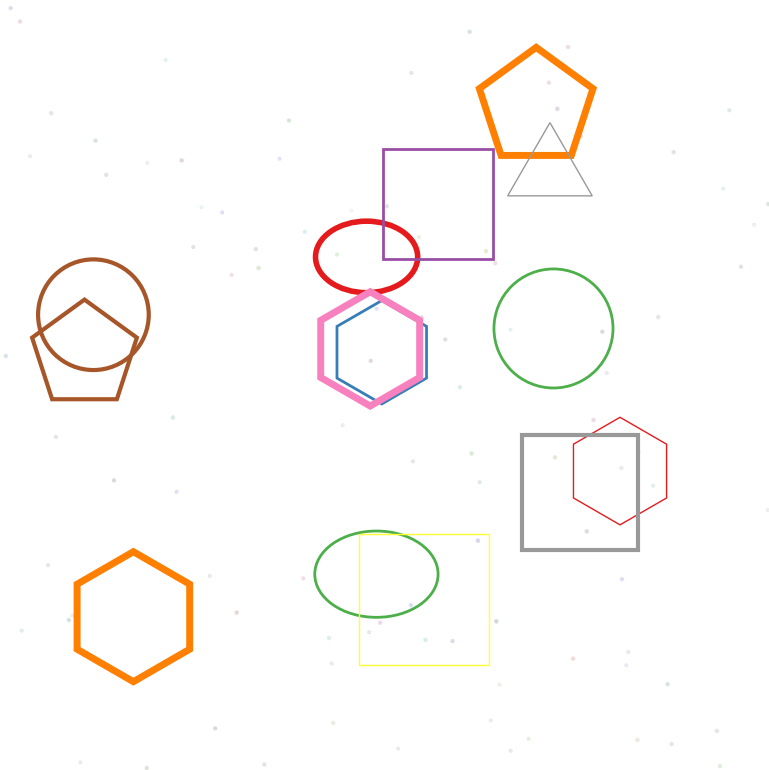[{"shape": "hexagon", "thickness": 0.5, "radius": 0.35, "center": [0.805, 0.388]}, {"shape": "oval", "thickness": 2, "radius": 0.33, "center": [0.476, 0.666]}, {"shape": "hexagon", "thickness": 1, "radius": 0.34, "center": [0.496, 0.543]}, {"shape": "oval", "thickness": 1, "radius": 0.4, "center": [0.489, 0.254]}, {"shape": "circle", "thickness": 1, "radius": 0.39, "center": [0.719, 0.573]}, {"shape": "square", "thickness": 1, "radius": 0.36, "center": [0.569, 0.735]}, {"shape": "pentagon", "thickness": 2.5, "radius": 0.39, "center": [0.696, 0.861]}, {"shape": "hexagon", "thickness": 2.5, "radius": 0.42, "center": [0.173, 0.199]}, {"shape": "square", "thickness": 0.5, "radius": 0.42, "center": [0.551, 0.221]}, {"shape": "pentagon", "thickness": 1.5, "radius": 0.36, "center": [0.11, 0.539]}, {"shape": "circle", "thickness": 1.5, "radius": 0.36, "center": [0.121, 0.591]}, {"shape": "hexagon", "thickness": 2.5, "radius": 0.37, "center": [0.481, 0.547]}, {"shape": "square", "thickness": 1.5, "radius": 0.38, "center": [0.754, 0.361]}, {"shape": "triangle", "thickness": 0.5, "radius": 0.32, "center": [0.714, 0.777]}]